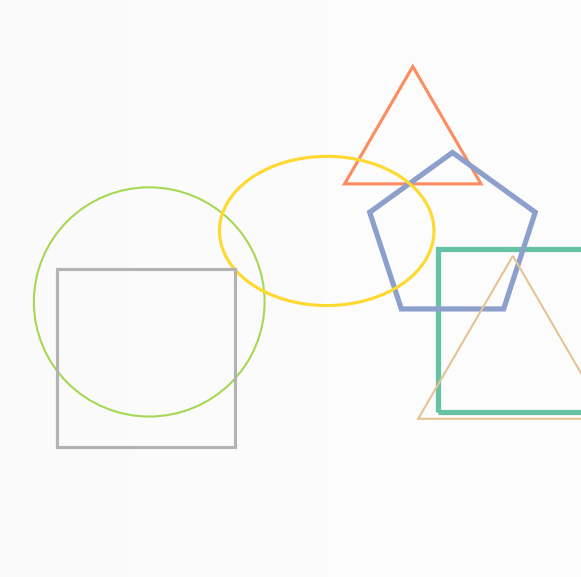[{"shape": "square", "thickness": 2.5, "radius": 0.7, "center": [0.893, 0.427]}, {"shape": "triangle", "thickness": 1.5, "radius": 0.68, "center": [0.71, 0.748]}, {"shape": "pentagon", "thickness": 2.5, "radius": 0.75, "center": [0.778, 0.585]}, {"shape": "circle", "thickness": 1, "radius": 0.99, "center": [0.257, 0.476]}, {"shape": "oval", "thickness": 1.5, "radius": 0.92, "center": [0.562, 0.599]}, {"shape": "triangle", "thickness": 1, "radius": 0.94, "center": [0.882, 0.368]}, {"shape": "square", "thickness": 1.5, "radius": 0.77, "center": [0.251, 0.379]}]